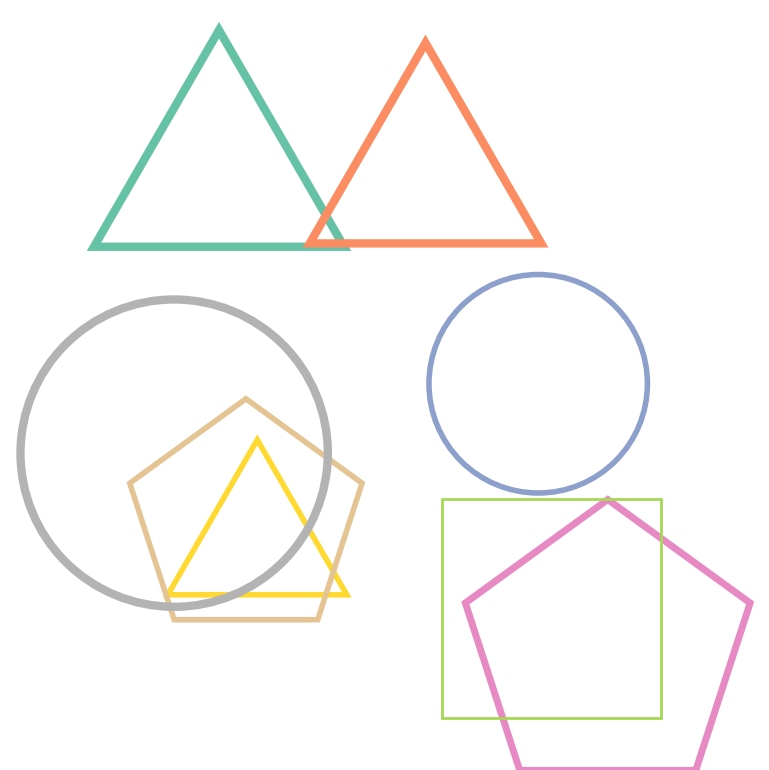[{"shape": "triangle", "thickness": 3, "radius": 0.94, "center": [0.284, 0.773]}, {"shape": "triangle", "thickness": 3, "radius": 0.87, "center": [0.553, 0.771]}, {"shape": "circle", "thickness": 2, "radius": 0.71, "center": [0.699, 0.502]}, {"shape": "pentagon", "thickness": 2.5, "radius": 0.97, "center": [0.789, 0.157]}, {"shape": "square", "thickness": 1, "radius": 0.71, "center": [0.716, 0.21]}, {"shape": "triangle", "thickness": 2, "radius": 0.67, "center": [0.334, 0.295]}, {"shape": "pentagon", "thickness": 2, "radius": 0.79, "center": [0.319, 0.323]}, {"shape": "circle", "thickness": 3, "radius": 1.0, "center": [0.226, 0.412]}]